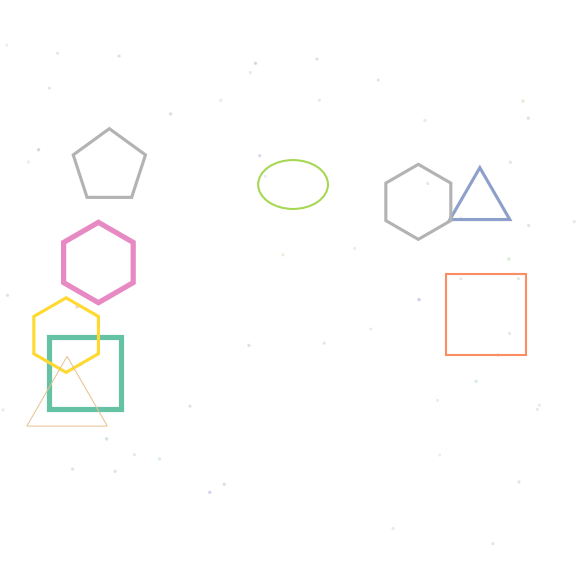[{"shape": "square", "thickness": 2.5, "radius": 0.31, "center": [0.147, 0.353]}, {"shape": "square", "thickness": 1, "radius": 0.35, "center": [0.842, 0.455]}, {"shape": "triangle", "thickness": 1.5, "radius": 0.3, "center": [0.831, 0.649]}, {"shape": "hexagon", "thickness": 2.5, "radius": 0.35, "center": [0.17, 0.545]}, {"shape": "oval", "thickness": 1, "radius": 0.3, "center": [0.507, 0.68]}, {"shape": "hexagon", "thickness": 1.5, "radius": 0.32, "center": [0.114, 0.419]}, {"shape": "triangle", "thickness": 0.5, "radius": 0.4, "center": [0.116, 0.302]}, {"shape": "pentagon", "thickness": 1.5, "radius": 0.33, "center": [0.189, 0.711]}, {"shape": "hexagon", "thickness": 1.5, "radius": 0.32, "center": [0.724, 0.65]}]